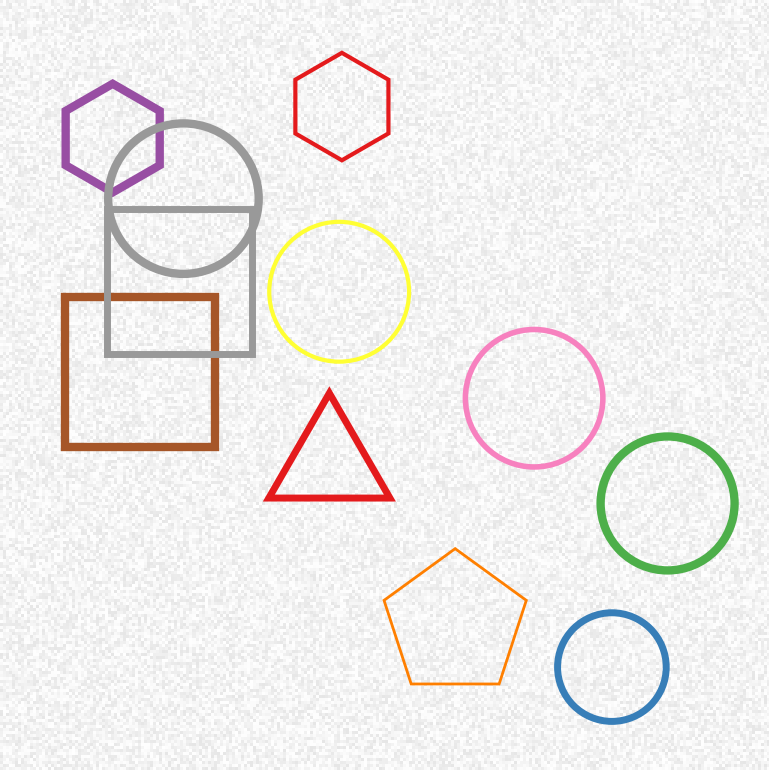[{"shape": "triangle", "thickness": 2.5, "radius": 0.45, "center": [0.428, 0.399]}, {"shape": "hexagon", "thickness": 1.5, "radius": 0.35, "center": [0.444, 0.862]}, {"shape": "circle", "thickness": 2.5, "radius": 0.35, "center": [0.795, 0.134]}, {"shape": "circle", "thickness": 3, "radius": 0.43, "center": [0.867, 0.346]}, {"shape": "hexagon", "thickness": 3, "radius": 0.35, "center": [0.146, 0.821]}, {"shape": "pentagon", "thickness": 1, "radius": 0.49, "center": [0.591, 0.19]}, {"shape": "circle", "thickness": 1.5, "radius": 0.45, "center": [0.44, 0.621]}, {"shape": "square", "thickness": 3, "radius": 0.49, "center": [0.182, 0.517]}, {"shape": "circle", "thickness": 2, "radius": 0.45, "center": [0.694, 0.483]}, {"shape": "circle", "thickness": 3, "radius": 0.49, "center": [0.238, 0.742]}, {"shape": "square", "thickness": 2.5, "radius": 0.47, "center": [0.234, 0.635]}]